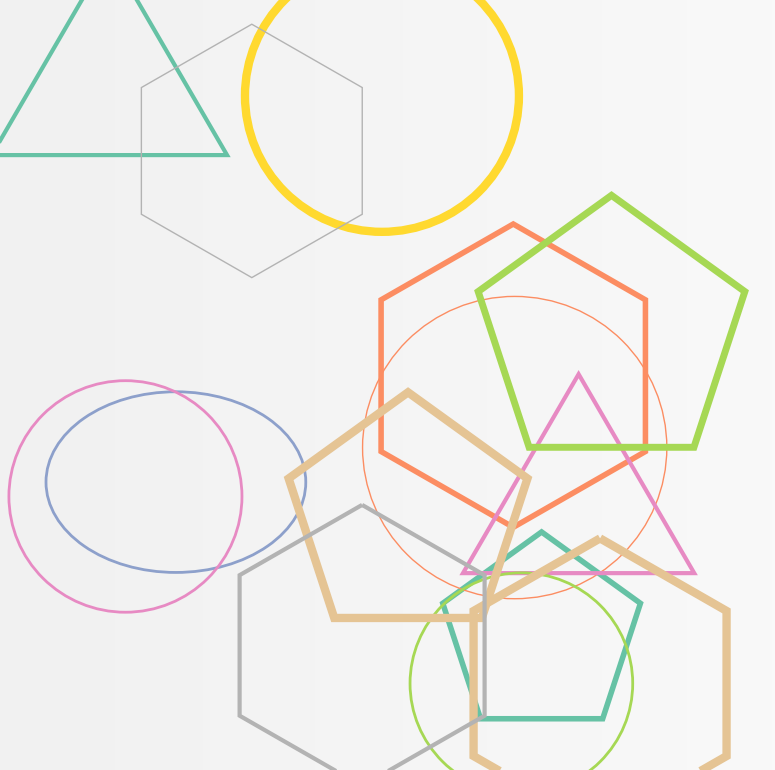[{"shape": "triangle", "thickness": 1.5, "radius": 0.88, "center": [0.141, 0.886]}, {"shape": "pentagon", "thickness": 2, "radius": 0.67, "center": [0.699, 0.175]}, {"shape": "circle", "thickness": 0.5, "radius": 0.98, "center": [0.664, 0.419]}, {"shape": "hexagon", "thickness": 2, "radius": 0.98, "center": [0.662, 0.512]}, {"shape": "oval", "thickness": 1, "radius": 0.84, "center": [0.227, 0.374]}, {"shape": "circle", "thickness": 1, "radius": 0.75, "center": [0.162, 0.355]}, {"shape": "triangle", "thickness": 1.5, "radius": 0.86, "center": [0.747, 0.342]}, {"shape": "pentagon", "thickness": 2.5, "radius": 0.9, "center": [0.789, 0.565]}, {"shape": "circle", "thickness": 1, "radius": 0.72, "center": [0.673, 0.112]}, {"shape": "circle", "thickness": 3, "radius": 0.88, "center": [0.493, 0.876]}, {"shape": "hexagon", "thickness": 3, "radius": 0.94, "center": [0.774, 0.112]}, {"shape": "pentagon", "thickness": 3, "radius": 0.81, "center": [0.527, 0.329]}, {"shape": "hexagon", "thickness": 1.5, "radius": 0.91, "center": [0.467, 0.162]}, {"shape": "hexagon", "thickness": 0.5, "radius": 0.82, "center": [0.325, 0.804]}]